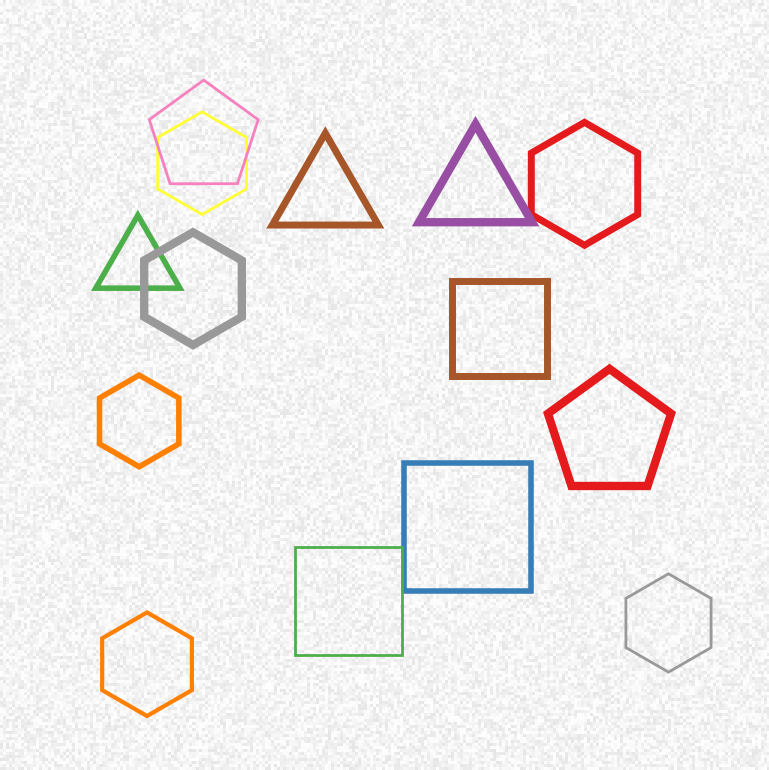[{"shape": "hexagon", "thickness": 2.5, "radius": 0.4, "center": [0.759, 0.761]}, {"shape": "pentagon", "thickness": 3, "radius": 0.42, "center": [0.792, 0.437]}, {"shape": "square", "thickness": 2, "radius": 0.41, "center": [0.607, 0.315]}, {"shape": "square", "thickness": 1, "radius": 0.35, "center": [0.453, 0.219]}, {"shape": "triangle", "thickness": 2, "radius": 0.32, "center": [0.179, 0.657]}, {"shape": "triangle", "thickness": 3, "radius": 0.42, "center": [0.618, 0.754]}, {"shape": "hexagon", "thickness": 1.5, "radius": 0.34, "center": [0.191, 0.137]}, {"shape": "hexagon", "thickness": 2, "radius": 0.3, "center": [0.181, 0.453]}, {"shape": "hexagon", "thickness": 1, "radius": 0.33, "center": [0.262, 0.788]}, {"shape": "triangle", "thickness": 2.5, "radius": 0.4, "center": [0.423, 0.747]}, {"shape": "square", "thickness": 2.5, "radius": 0.31, "center": [0.648, 0.573]}, {"shape": "pentagon", "thickness": 1, "radius": 0.37, "center": [0.265, 0.822]}, {"shape": "hexagon", "thickness": 3, "radius": 0.37, "center": [0.251, 0.625]}, {"shape": "hexagon", "thickness": 1, "radius": 0.32, "center": [0.868, 0.191]}]